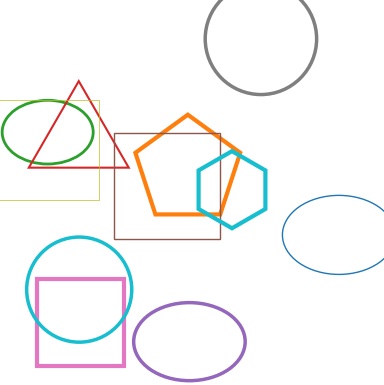[{"shape": "oval", "thickness": 1, "radius": 0.73, "center": [0.88, 0.39]}, {"shape": "pentagon", "thickness": 3, "radius": 0.72, "center": [0.488, 0.559]}, {"shape": "oval", "thickness": 2, "radius": 0.59, "center": [0.124, 0.657]}, {"shape": "triangle", "thickness": 1.5, "radius": 0.75, "center": [0.205, 0.639]}, {"shape": "oval", "thickness": 2.5, "radius": 0.72, "center": [0.492, 0.113]}, {"shape": "square", "thickness": 1, "radius": 0.68, "center": [0.434, 0.517]}, {"shape": "square", "thickness": 3, "radius": 0.56, "center": [0.21, 0.161]}, {"shape": "circle", "thickness": 2.5, "radius": 0.72, "center": [0.678, 0.899]}, {"shape": "square", "thickness": 0.5, "radius": 0.65, "center": [0.127, 0.61]}, {"shape": "circle", "thickness": 2.5, "radius": 0.68, "center": [0.206, 0.248]}, {"shape": "hexagon", "thickness": 3, "radius": 0.5, "center": [0.603, 0.507]}]